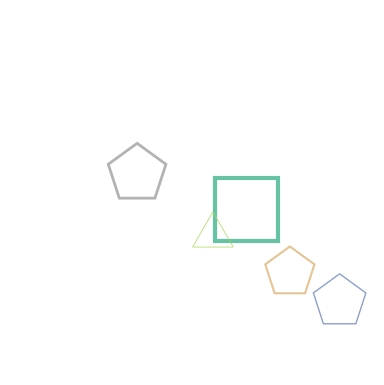[{"shape": "square", "thickness": 3, "radius": 0.41, "center": [0.641, 0.456]}, {"shape": "pentagon", "thickness": 1, "radius": 0.36, "center": [0.882, 0.217]}, {"shape": "triangle", "thickness": 0.5, "radius": 0.3, "center": [0.553, 0.389]}, {"shape": "pentagon", "thickness": 1.5, "radius": 0.34, "center": [0.753, 0.293]}, {"shape": "pentagon", "thickness": 2, "radius": 0.39, "center": [0.356, 0.549]}]